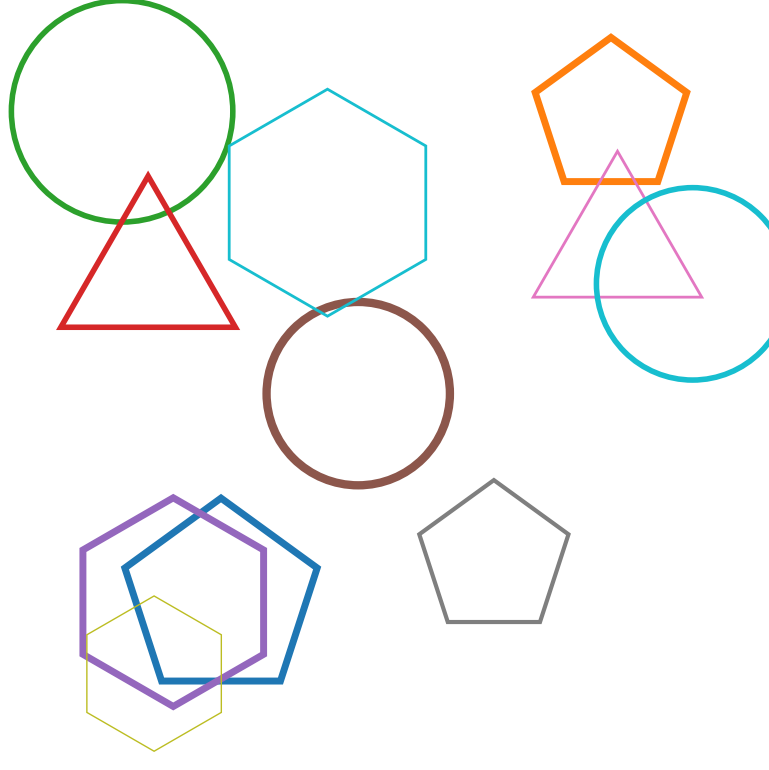[{"shape": "pentagon", "thickness": 2.5, "radius": 0.66, "center": [0.287, 0.222]}, {"shape": "pentagon", "thickness": 2.5, "radius": 0.52, "center": [0.793, 0.848]}, {"shape": "circle", "thickness": 2, "radius": 0.72, "center": [0.159, 0.855]}, {"shape": "triangle", "thickness": 2, "radius": 0.65, "center": [0.192, 0.64]}, {"shape": "hexagon", "thickness": 2.5, "radius": 0.68, "center": [0.225, 0.218]}, {"shape": "circle", "thickness": 3, "radius": 0.6, "center": [0.465, 0.489]}, {"shape": "triangle", "thickness": 1, "radius": 0.63, "center": [0.802, 0.677]}, {"shape": "pentagon", "thickness": 1.5, "radius": 0.51, "center": [0.641, 0.275]}, {"shape": "hexagon", "thickness": 0.5, "radius": 0.5, "center": [0.2, 0.125]}, {"shape": "hexagon", "thickness": 1, "radius": 0.74, "center": [0.425, 0.737]}, {"shape": "circle", "thickness": 2, "radius": 0.62, "center": [0.9, 0.631]}]